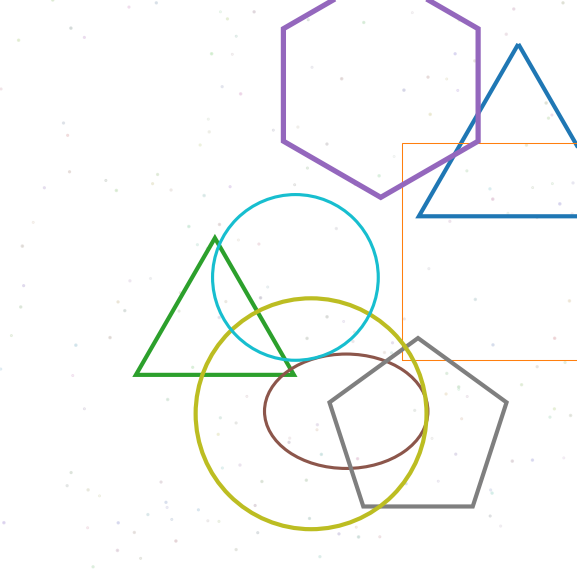[{"shape": "triangle", "thickness": 2, "radius": 0.99, "center": [0.898, 0.724]}, {"shape": "square", "thickness": 0.5, "radius": 0.94, "center": [0.884, 0.563]}, {"shape": "triangle", "thickness": 2, "radius": 0.79, "center": [0.372, 0.429]}, {"shape": "hexagon", "thickness": 2.5, "radius": 0.97, "center": [0.659, 0.852]}, {"shape": "oval", "thickness": 1.5, "radius": 0.71, "center": [0.599, 0.287]}, {"shape": "pentagon", "thickness": 2, "radius": 0.81, "center": [0.724, 0.253]}, {"shape": "circle", "thickness": 2, "radius": 1.0, "center": [0.539, 0.283]}, {"shape": "circle", "thickness": 1.5, "radius": 0.72, "center": [0.512, 0.519]}]